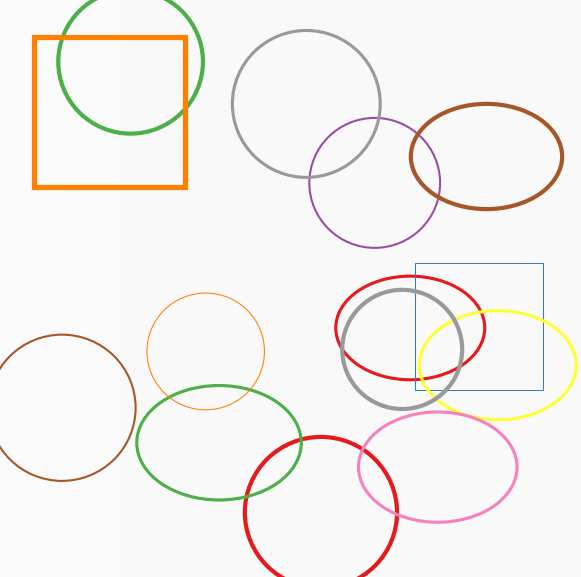[{"shape": "oval", "thickness": 1.5, "radius": 0.64, "center": [0.706, 0.431]}, {"shape": "circle", "thickness": 2, "radius": 0.65, "center": [0.552, 0.112]}, {"shape": "square", "thickness": 0.5, "radius": 0.55, "center": [0.824, 0.434]}, {"shape": "circle", "thickness": 2, "radius": 0.62, "center": [0.225, 0.892]}, {"shape": "oval", "thickness": 1.5, "radius": 0.71, "center": [0.377, 0.232]}, {"shape": "circle", "thickness": 1, "radius": 0.56, "center": [0.645, 0.682]}, {"shape": "circle", "thickness": 0.5, "radius": 0.51, "center": [0.354, 0.391]}, {"shape": "square", "thickness": 2.5, "radius": 0.65, "center": [0.189, 0.806]}, {"shape": "oval", "thickness": 1.5, "radius": 0.67, "center": [0.856, 0.367]}, {"shape": "circle", "thickness": 1, "radius": 0.63, "center": [0.107, 0.293]}, {"shape": "oval", "thickness": 2, "radius": 0.65, "center": [0.837, 0.728]}, {"shape": "oval", "thickness": 1.5, "radius": 0.68, "center": [0.753, 0.19]}, {"shape": "circle", "thickness": 1.5, "radius": 0.64, "center": [0.527, 0.819]}, {"shape": "circle", "thickness": 2, "radius": 0.52, "center": [0.692, 0.394]}]